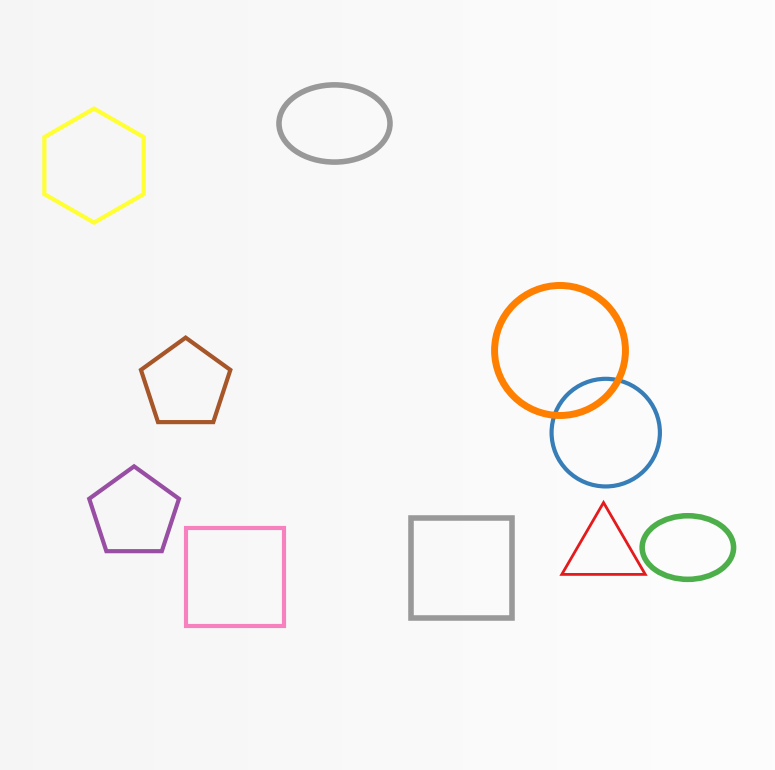[{"shape": "triangle", "thickness": 1, "radius": 0.31, "center": [0.779, 0.285]}, {"shape": "circle", "thickness": 1.5, "radius": 0.35, "center": [0.782, 0.438]}, {"shape": "oval", "thickness": 2, "radius": 0.29, "center": [0.888, 0.289]}, {"shape": "pentagon", "thickness": 1.5, "radius": 0.3, "center": [0.173, 0.333]}, {"shape": "circle", "thickness": 2.5, "radius": 0.42, "center": [0.723, 0.545]}, {"shape": "hexagon", "thickness": 1.5, "radius": 0.37, "center": [0.121, 0.785]}, {"shape": "pentagon", "thickness": 1.5, "radius": 0.3, "center": [0.24, 0.501]}, {"shape": "square", "thickness": 1.5, "radius": 0.32, "center": [0.304, 0.251]}, {"shape": "oval", "thickness": 2, "radius": 0.36, "center": [0.432, 0.84]}, {"shape": "square", "thickness": 2, "radius": 0.33, "center": [0.595, 0.262]}]